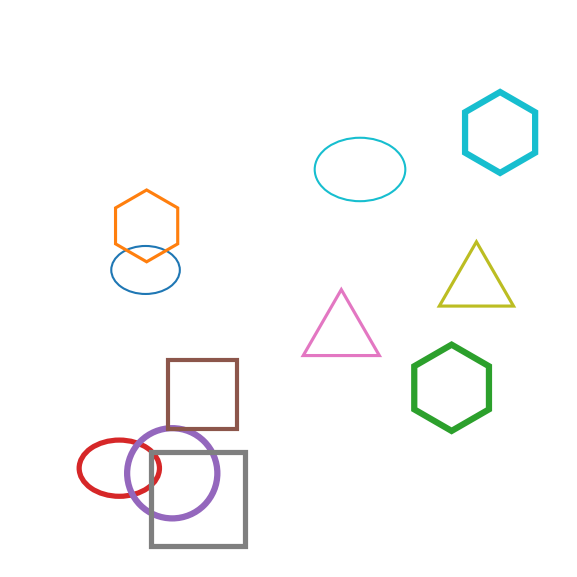[{"shape": "oval", "thickness": 1, "radius": 0.3, "center": [0.252, 0.532]}, {"shape": "hexagon", "thickness": 1.5, "radius": 0.31, "center": [0.254, 0.608]}, {"shape": "hexagon", "thickness": 3, "radius": 0.37, "center": [0.782, 0.328]}, {"shape": "oval", "thickness": 2.5, "radius": 0.35, "center": [0.207, 0.188]}, {"shape": "circle", "thickness": 3, "radius": 0.39, "center": [0.298, 0.18]}, {"shape": "square", "thickness": 2, "radius": 0.3, "center": [0.351, 0.316]}, {"shape": "triangle", "thickness": 1.5, "radius": 0.38, "center": [0.591, 0.422]}, {"shape": "square", "thickness": 2.5, "radius": 0.41, "center": [0.343, 0.135]}, {"shape": "triangle", "thickness": 1.5, "radius": 0.37, "center": [0.825, 0.506]}, {"shape": "hexagon", "thickness": 3, "radius": 0.35, "center": [0.866, 0.77]}, {"shape": "oval", "thickness": 1, "radius": 0.39, "center": [0.623, 0.706]}]